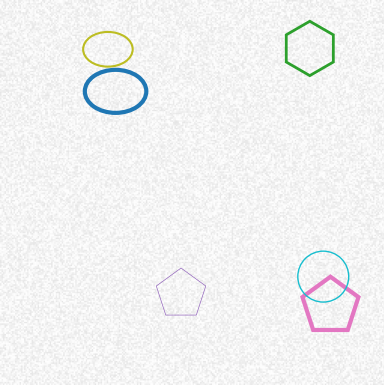[{"shape": "oval", "thickness": 3, "radius": 0.4, "center": [0.3, 0.763]}, {"shape": "hexagon", "thickness": 2, "radius": 0.35, "center": [0.805, 0.874]}, {"shape": "pentagon", "thickness": 0.5, "radius": 0.34, "center": [0.47, 0.236]}, {"shape": "pentagon", "thickness": 3, "radius": 0.38, "center": [0.858, 0.205]}, {"shape": "oval", "thickness": 1.5, "radius": 0.32, "center": [0.28, 0.872]}, {"shape": "circle", "thickness": 1, "radius": 0.33, "center": [0.84, 0.282]}]